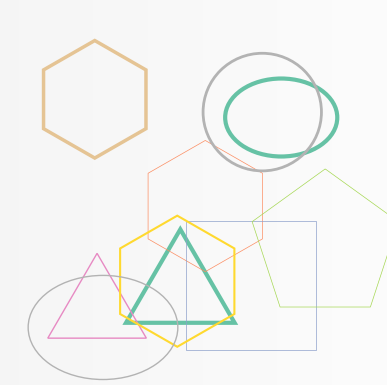[{"shape": "triangle", "thickness": 3, "radius": 0.81, "center": [0.465, 0.243]}, {"shape": "oval", "thickness": 3, "radius": 0.72, "center": [0.726, 0.695]}, {"shape": "hexagon", "thickness": 0.5, "radius": 0.85, "center": [0.53, 0.465]}, {"shape": "square", "thickness": 0.5, "radius": 0.84, "center": [0.647, 0.258]}, {"shape": "triangle", "thickness": 1, "radius": 0.73, "center": [0.25, 0.195]}, {"shape": "pentagon", "thickness": 0.5, "radius": 0.99, "center": [0.839, 0.363]}, {"shape": "hexagon", "thickness": 1.5, "radius": 0.85, "center": [0.457, 0.27]}, {"shape": "hexagon", "thickness": 2.5, "radius": 0.76, "center": [0.245, 0.742]}, {"shape": "oval", "thickness": 1, "radius": 0.97, "center": [0.266, 0.149]}, {"shape": "circle", "thickness": 2, "radius": 0.76, "center": [0.677, 0.709]}]